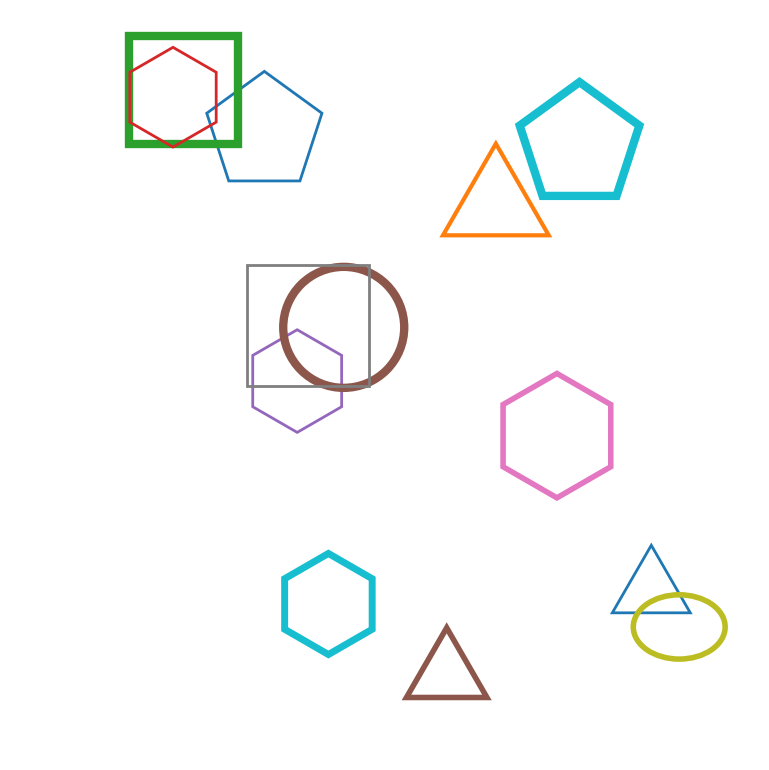[{"shape": "triangle", "thickness": 1, "radius": 0.29, "center": [0.846, 0.233]}, {"shape": "pentagon", "thickness": 1, "radius": 0.39, "center": [0.343, 0.829]}, {"shape": "triangle", "thickness": 1.5, "radius": 0.4, "center": [0.644, 0.734]}, {"shape": "square", "thickness": 3, "radius": 0.35, "center": [0.238, 0.883]}, {"shape": "hexagon", "thickness": 1, "radius": 0.32, "center": [0.225, 0.874]}, {"shape": "hexagon", "thickness": 1, "radius": 0.33, "center": [0.386, 0.505]}, {"shape": "triangle", "thickness": 2, "radius": 0.3, "center": [0.58, 0.124]}, {"shape": "circle", "thickness": 3, "radius": 0.39, "center": [0.446, 0.575]}, {"shape": "hexagon", "thickness": 2, "radius": 0.4, "center": [0.723, 0.434]}, {"shape": "square", "thickness": 1, "radius": 0.39, "center": [0.4, 0.577]}, {"shape": "oval", "thickness": 2, "radius": 0.3, "center": [0.882, 0.186]}, {"shape": "pentagon", "thickness": 3, "radius": 0.41, "center": [0.753, 0.812]}, {"shape": "hexagon", "thickness": 2.5, "radius": 0.33, "center": [0.427, 0.216]}]